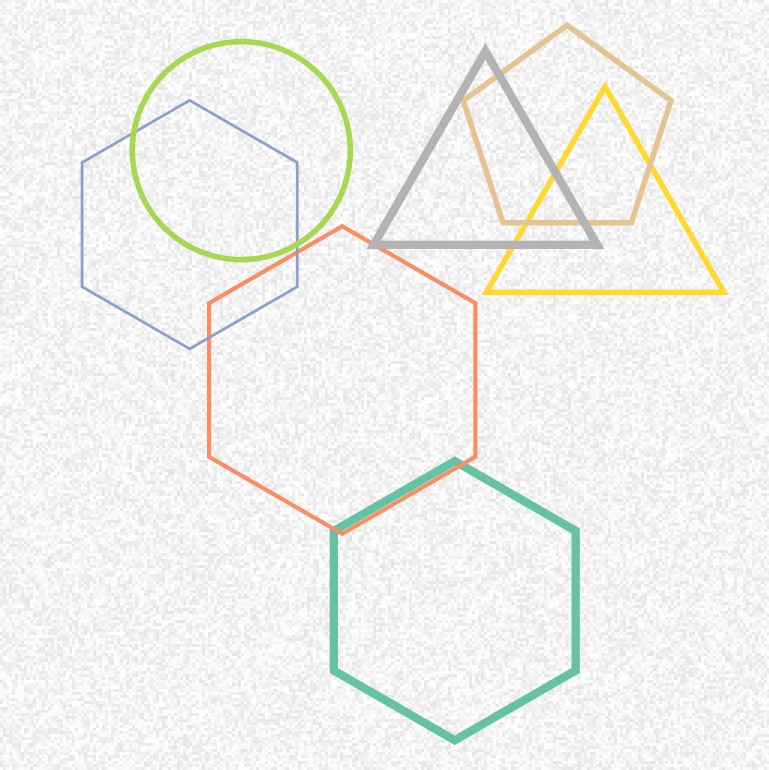[{"shape": "hexagon", "thickness": 3, "radius": 0.91, "center": [0.591, 0.22]}, {"shape": "hexagon", "thickness": 1.5, "radius": 1.0, "center": [0.444, 0.506]}, {"shape": "hexagon", "thickness": 1, "radius": 0.81, "center": [0.246, 0.708]}, {"shape": "circle", "thickness": 2, "radius": 0.71, "center": [0.313, 0.804]}, {"shape": "triangle", "thickness": 2, "radius": 0.89, "center": [0.786, 0.709]}, {"shape": "pentagon", "thickness": 2, "radius": 0.71, "center": [0.737, 0.825]}, {"shape": "triangle", "thickness": 3, "radius": 0.84, "center": [0.63, 0.766]}]